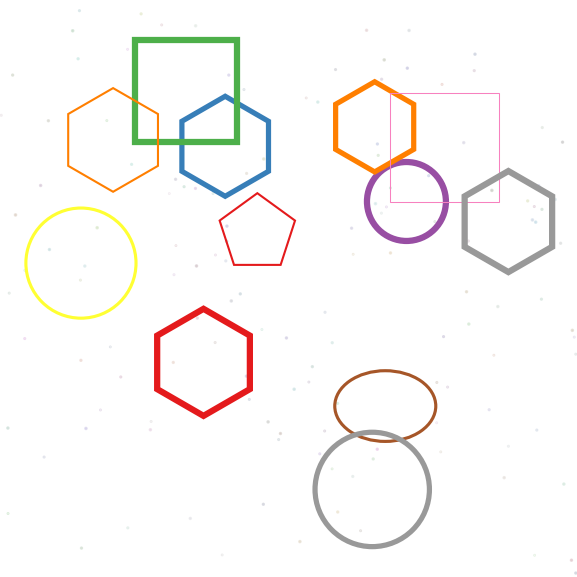[{"shape": "hexagon", "thickness": 3, "radius": 0.46, "center": [0.352, 0.372]}, {"shape": "pentagon", "thickness": 1, "radius": 0.34, "center": [0.446, 0.596]}, {"shape": "hexagon", "thickness": 2.5, "radius": 0.43, "center": [0.39, 0.746]}, {"shape": "square", "thickness": 3, "radius": 0.44, "center": [0.322, 0.842]}, {"shape": "circle", "thickness": 3, "radius": 0.34, "center": [0.704, 0.65]}, {"shape": "hexagon", "thickness": 2.5, "radius": 0.39, "center": [0.649, 0.78]}, {"shape": "hexagon", "thickness": 1, "radius": 0.45, "center": [0.196, 0.757]}, {"shape": "circle", "thickness": 1.5, "radius": 0.48, "center": [0.14, 0.544]}, {"shape": "oval", "thickness": 1.5, "radius": 0.44, "center": [0.667, 0.296]}, {"shape": "square", "thickness": 0.5, "radius": 0.47, "center": [0.77, 0.743]}, {"shape": "hexagon", "thickness": 3, "radius": 0.44, "center": [0.88, 0.615]}, {"shape": "circle", "thickness": 2.5, "radius": 0.5, "center": [0.645, 0.152]}]